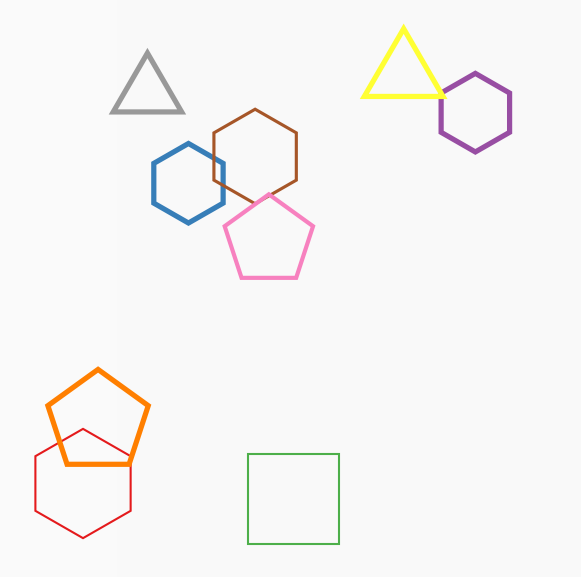[{"shape": "hexagon", "thickness": 1, "radius": 0.47, "center": [0.143, 0.162]}, {"shape": "hexagon", "thickness": 2.5, "radius": 0.34, "center": [0.324, 0.682]}, {"shape": "square", "thickness": 1, "radius": 0.39, "center": [0.505, 0.135]}, {"shape": "hexagon", "thickness": 2.5, "radius": 0.34, "center": [0.818, 0.804]}, {"shape": "pentagon", "thickness": 2.5, "radius": 0.45, "center": [0.169, 0.269]}, {"shape": "triangle", "thickness": 2.5, "radius": 0.39, "center": [0.694, 0.871]}, {"shape": "hexagon", "thickness": 1.5, "radius": 0.41, "center": [0.439, 0.728]}, {"shape": "pentagon", "thickness": 2, "radius": 0.4, "center": [0.463, 0.583]}, {"shape": "triangle", "thickness": 2.5, "radius": 0.34, "center": [0.254, 0.839]}]